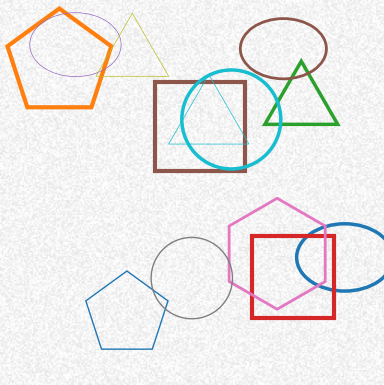[{"shape": "oval", "thickness": 2.5, "radius": 0.62, "center": [0.895, 0.331]}, {"shape": "pentagon", "thickness": 1, "radius": 0.56, "center": [0.33, 0.184]}, {"shape": "pentagon", "thickness": 3, "radius": 0.71, "center": [0.154, 0.836]}, {"shape": "triangle", "thickness": 2.5, "radius": 0.55, "center": [0.783, 0.732]}, {"shape": "square", "thickness": 3, "radius": 0.53, "center": [0.761, 0.28]}, {"shape": "oval", "thickness": 0.5, "radius": 0.59, "center": [0.196, 0.884]}, {"shape": "oval", "thickness": 2, "radius": 0.56, "center": [0.736, 0.873]}, {"shape": "square", "thickness": 3, "radius": 0.58, "center": [0.52, 0.671]}, {"shape": "hexagon", "thickness": 2, "radius": 0.72, "center": [0.72, 0.341]}, {"shape": "circle", "thickness": 1, "radius": 0.53, "center": [0.498, 0.278]}, {"shape": "triangle", "thickness": 0.5, "radius": 0.55, "center": [0.344, 0.856]}, {"shape": "circle", "thickness": 2.5, "radius": 0.64, "center": [0.601, 0.69]}, {"shape": "triangle", "thickness": 0.5, "radius": 0.6, "center": [0.542, 0.686]}]